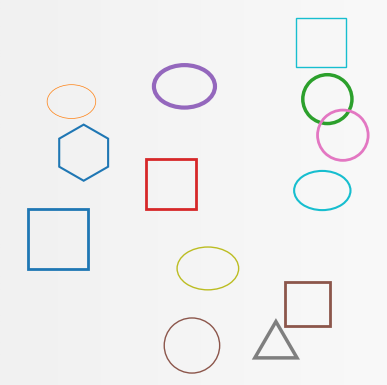[{"shape": "hexagon", "thickness": 1.5, "radius": 0.36, "center": [0.216, 0.603]}, {"shape": "square", "thickness": 2, "radius": 0.39, "center": [0.149, 0.379]}, {"shape": "oval", "thickness": 0.5, "radius": 0.31, "center": [0.184, 0.736]}, {"shape": "circle", "thickness": 2.5, "radius": 0.32, "center": [0.845, 0.743]}, {"shape": "square", "thickness": 2, "radius": 0.33, "center": [0.441, 0.522]}, {"shape": "oval", "thickness": 3, "radius": 0.39, "center": [0.476, 0.776]}, {"shape": "square", "thickness": 2, "radius": 0.29, "center": [0.793, 0.21]}, {"shape": "circle", "thickness": 1, "radius": 0.36, "center": [0.495, 0.103]}, {"shape": "circle", "thickness": 2, "radius": 0.33, "center": [0.885, 0.649]}, {"shape": "triangle", "thickness": 2.5, "radius": 0.31, "center": [0.712, 0.102]}, {"shape": "oval", "thickness": 1, "radius": 0.4, "center": [0.536, 0.303]}, {"shape": "square", "thickness": 1, "radius": 0.32, "center": [0.829, 0.889]}, {"shape": "oval", "thickness": 1.5, "radius": 0.36, "center": [0.832, 0.505]}]